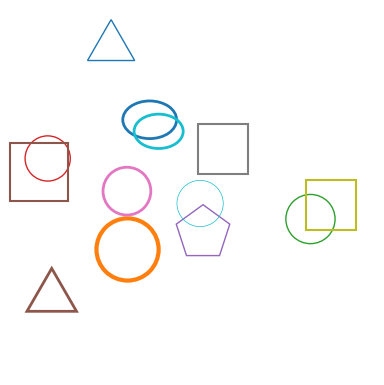[{"shape": "oval", "thickness": 2, "radius": 0.35, "center": [0.389, 0.689]}, {"shape": "triangle", "thickness": 1, "radius": 0.35, "center": [0.289, 0.878]}, {"shape": "circle", "thickness": 3, "radius": 0.4, "center": [0.331, 0.352]}, {"shape": "circle", "thickness": 1, "radius": 0.32, "center": [0.806, 0.431]}, {"shape": "circle", "thickness": 1, "radius": 0.29, "center": [0.124, 0.588]}, {"shape": "pentagon", "thickness": 1, "radius": 0.37, "center": [0.527, 0.395]}, {"shape": "triangle", "thickness": 2, "radius": 0.37, "center": [0.134, 0.229]}, {"shape": "square", "thickness": 1.5, "radius": 0.37, "center": [0.102, 0.554]}, {"shape": "circle", "thickness": 2, "radius": 0.31, "center": [0.33, 0.504]}, {"shape": "square", "thickness": 1.5, "radius": 0.32, "center": [0.579, 0.613]}, {"shape": "square", "thickness": 1.5, "radius": 0.32, "center": [0.86, 0.468]}, {"shape": "oval", "thickness": 2, "radius": 0.32, "center": [0.412, 0.659]}, {"shape": "circle", "thickness": 0.5, "radius": 0.3, "center": [0.52, 0.471]}]